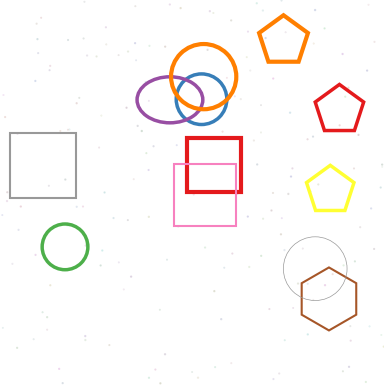[{"shape": "square", "thickness": 3, "radius": 0.35, "center": [0.555, 0.571]}, {"shape": "pentagon", "thickness": 2.5, "radius": 0.33, "center": [0.882, 0.714]}, {"shape": "circle", "thickness": 2.5, "radius": 0.33, "center": [0.523, 0.742]}, {"shape": "circle", "thickness": 2.5, "radius": 0.3, "center": [0.169, 0.359]}, {"shape": "oval", "thickness": 2.5, "radius": 0.43, "center": [0.441, 0.741]}, {"shape": "circle", "thickness": 3, "radius": 0.42, "center": [0.529, 0.801]}, {"shape": "pentagon", "thickness": 3, "radius": 0.33, "center": [0.736, 0.894]}, {"shape": "pentagon", "thickness": 2.5, "radius": 0.32, "center": [0.858, 0.506]}, {"shape": "hexagon", "thickness": 1.5, "radius": 0.41, "center": [0.854, 0.224]}, {"shape": "square", "thickness": 1.5, "radius": 0.4, "center": [0.532, 0.494]}, {"shape": "square", "thickness": 1.5, "radius": 0.43, "center": [0.112, 0.57]}, {"shape": "circle", "thickness": 0.5, "radius": 0.41, "center": [0.819, 0.302]}]